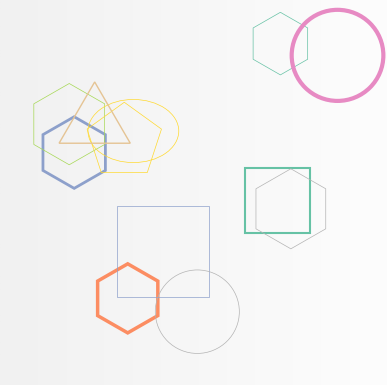[{"shape": "hexagon", "thickness": 0.5, "radius": 0.41, "center": [0.724, 0.887]}, {"shape": "square", "thickness": 1.5, "radius": 0.42, "center": [0.716, 0.479]}, {"shape": "hexagon", "thickness": 2.5, "radius": 0.45, "center": [0.33, 0.225]}, {"shape": "square", "thickness": 0.5, "radius": 0.59, "center": [0.42, 0.347]}, {"shape": "hexagon", "thickness": 2, "radius": 0.47, "center": [0.191, 0.604]}, {"shape": "circle", "thickness": 3, "radius": 0.59, "center": [0.871, 0.856]}, {"shape": "hexagon", "thickness": 0.5, "radius": 0.53, "center": [0.179, 0.678]}, {"shape": "oval", "thickness": 0.5, "radius": 0.59, "center": [0.344, 0.66]}, {"shape": "pentagon", "thickness": 0.5, "radius": 0.5, "center": [0.321, 0.633]}, {"shape": "triangle", "thickness": 1, "radius": 0.53, "center": [0.244, 0.681]}, {"shape": "hexagon", "thickness": 0.5, "radius": 0.52, "center": [0.751, 0.458]}, {"shape": "circle", "thickness": 0.5, "radius": 0.54, "center": [0.509, 0.19]}]